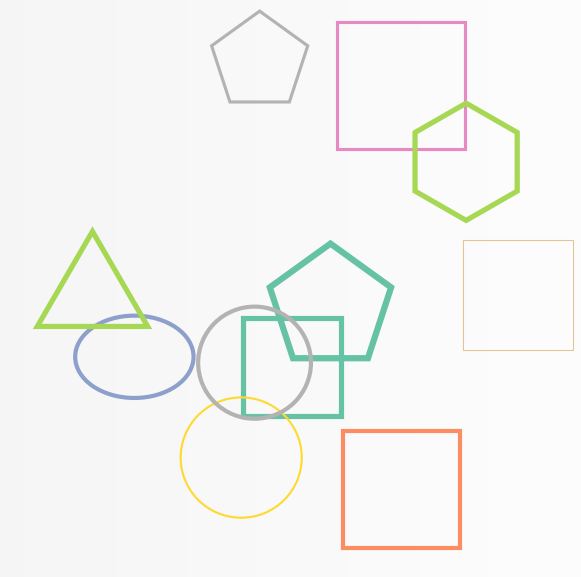[{"shape": "square", "thickness": 2.5, "radius": 0.42, "center": [0.503, 0.363]}, {"shape": "pentagon", "thickness": 3, "radius": 0.55, "center": [0.569, 0.468]}, {"shape": "square", "thickness": 2, "radius": 0.51, "center": [0.691, 0.151]}, {"shape": "oval", "thickness": 2, "radius": 0.51, "center": [0.231, 0.381]}, {"shape": "square", "thickness": 1.5, "radius": 0.55, "center": [0.69, 0.851]}, {"shape": "hexagon", "thickness": 2.5, "radius": 0.51, "center": [0.802, 0.719]}, {"shape": "triangle", "thickness": 2.5, "radius": 0.55, "center": [0.159, 0.489]}, {"shape": "circle", "thickness": 1, "radius": 0.52, "center": [0.415, 0.207]}, {"shape": "square", "thickness": 0.5, "radius": 0.47, "center": [0.891, 0.488]}, {"shape": "circle", "thickness": 2, "radius": 0.49, "center": [0.438, 0.371]}, {"shape": "pentagon", "thickness": 1.5, "radius": 0.43, "center": [0.447, 0.893]}]